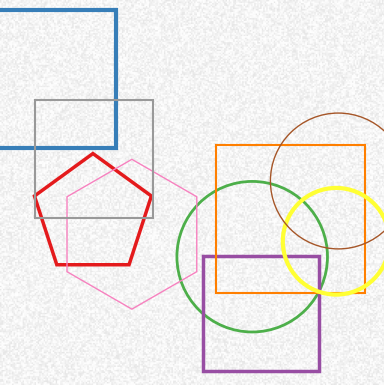[{"shape": "pentagon", "thickness": 2.5, "radius": 0.8, "center": [0.241, 0.442]}, {"shape": "square", "thickness": 3, "radius": 0.9, "center": [0.121, 0.795]}, {"shape": "circle", "thickness": 2, "radius": 0.98, "center": [0.655, 0.333]}, {"shape": "square", "thickness": 2.5, "radius": 0.75, "center": [0.677, 0.186]}, {"shape": "square", "thickness": 1.5, "radius": 0.96, "center": [0.754, 0.43]}, {"shape": "circle", "thickness": 3, "radius": 0.69, "center": [0.873, 0.373]}, {"shape": "circle", "thickness": 1, "radius": 0.88, "center": [0.879, 0.53]}, {"shape": "hexagon", "thickness": 1, "radius": 0.97, "center": [0.343, 0.392]}, {"shape": "square", "thickness": 1.5, "radius": 0.77, "center": [0.243, 0.586]}]